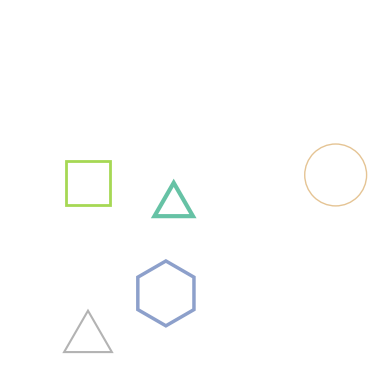[{"shape": "triangle", "thickness": 3, "radius": 0.29, "center": [0.451, 0.467]}, {"shape": "hexagon", "thickness": 2.5, "radius": 0.42, "center": [0.431, 0.238]}, {"shape": "square", "thickness": 2, "radius": 0.29, "center": [0.228, 0.525]}, {"shape": "circle", "thickness": 1, "radius": 0.4, "center": [0.872, 0.546]}, {"shape": "triangle", "thickness": 1.5, "radius": 0.36, "center": [0.229, 0.121]}]